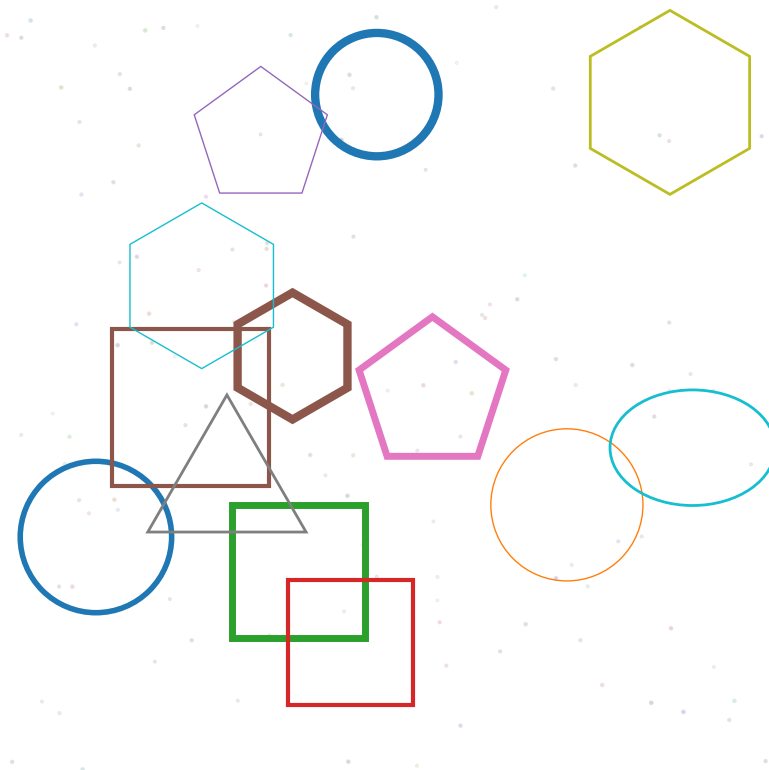[{"shape": "circle", "thickness": 3, "radius": 0.4, "center": [0.489, 0.877]}, {"shape": "circle", "thickness": 2, "radius": 0.49, "center": [0.125, 0.303]}, {"shape": "circle", "thickness": 0.5, "radius": 0.49, "center": [0.736, 0.344]}, {"shape": "square", "thickness": 2.5, "radius": 0.43, "center": [0.388, 0.258]}, {"shape": "square", "thickness": 1.5, "radius": 0.4, "center": [0.455, 0.166]}, {"shape": "pentagon", "thickness": 0.5, "radius": 0.45, "center": [0.339, 0.823]}, {"shape": "square", "thickness": 1.5, "radius": 0.51, "center": [0.247, 0.471]}, {"shape": "hexagon", "thickness": 3, "radius": 0.41, "center": [0.38, 0.538]}, {"shape": "pentagon", "thickness": 2.5, "radius": 0.5, "center": [0.562, 0.488]}, {"shape": "triangle", "thickness": 1, "radius": 0.59, "center": [0.295, 0.368]}, {"shape": "hexagon", "thickness": 1, "radius": 0.6, "center": [0.87, 0.867]}, {"shape": "oval", "thickness": 1, "radius": 0.54, "center": [0.899, 0.419]}, {"shape": "hexagon", "thickness": 0.5, "radius": 0.54, "center": [0.262, 0.629]}]